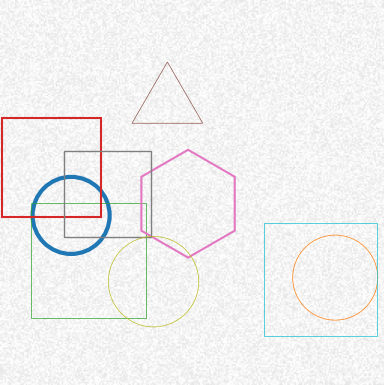[{"shape": "circle", "thickness": 3, "radius": 0.5, "center": [0.185, 0.44]}, {"shape": "circle", "thickness": 0.5, "radius": 0.55, "center": [0.871, 0.279]}, {"shape": "square", "thickness": 0.5, "radius": 0.74, "center": [0.23, 0.323]}, {"shape": "square", "thickness": 1.5, "radius": 0.64, "center": [0.134, 0.565]}, {"shape": "triangle", "thickness": 0.5, "radius": 0.53, "center": [0.435, 0.733]}, {"shape": "hexagon", "thickness": 1.5, "radius": 0.7, "center": [0.488, 0.471]}, {"shape": "square", "thickness": 1, "radius": 0.56, "center": [0.279, 0.496]}, {"shape": "circle", "thickness": 0.5, "radius": 0.59, "center": [0.399, 0.268]}, {"shape": "square", "thickness": 0.5, "radius": 0.73, "center": [0.832, 0.275]}]